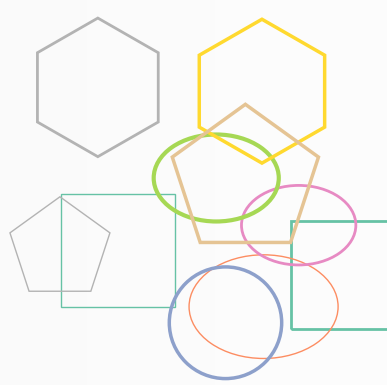[{"shape": "square", "thickness": 1, "radius": 0.73, "center": [0.304, 0.349]}, {"shape": "square", "thickness": 2, "radius": 0.7, "center": [0.891, 0.286]}, {"shape": "oval", "thickness": 1, "radius": 0.96, "center": [0.68, 0.204]}, {"shape": "circle", "thickness": 2.5, "radius": 0.73, "center": [0.582, 0.162]}, {"shape": "oval", "thickness": 2, "radius": 0.74, "center": [0.771, 0.415]}, {"shape": "oval", "thickness": 3, "radius": 0.81, "center": [0.558, 0.538]}, {"shape": "hexagon", "thickness": 2.5, "radius": 0.93, "center": [0.676, 0.763]}, {"shape": "pentagon", "thickness": 2.5, "radius": 0.99, "center": [0.633, 0.531]}, {"shape": "hexagon", "thickness": 2, "radius": 0.9, "center": [0.252, 0.773]}, {"shape": "pentagon", "thickness": 1, "radius": 0.68, "center": [0.155, 0.353]}]